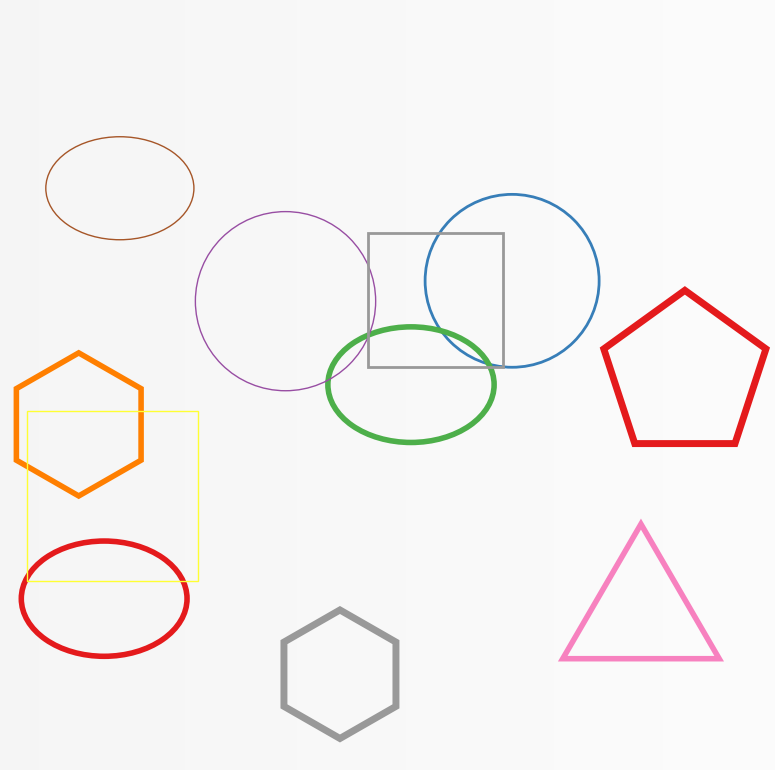[{"shape": "oval", "thickness": 2, "radius": 0.53, "center": [0.134, 0.223]}, {"shape": "pentagon", "thickness": 2.5, "radius": 0.55, "center": [0.884, 0.513]}, {"shape": "circle", "thickness": 1, "radius": 0.56, "center": [0.661, 0.635]}, {"shape": "oval", "thickness": 2, "radius": 0.54, "center": [0.53, 0.5]}, {"shape": "circle", "thickness": 0.5, "radius": 0.58, "center": [0.368, 0.609]}, {"shape": "hexagon", "thickness": 2, "radius": 0.46, "center": [0.102, 0.449]}, {"shape": "square", "thickness": 0.5, "radius": 0.55, "center": [0.145, 0.356]}, {"shape": "oval", "thickness": 0.5, "radius": 0.48, "center": [0.155, 0.756]}, {"shape": "triangle", "thickness": 2, "radius": 0.58, "center": [0.827, 0.203]}, {"shape": "square", "thickness": 1, "radius": 0.43, "center": [0.562, 0.61]}, {"shape": "hexagon", "thickness": 2.5, "radius": 0.42, "center": [0.439, 0.124]}]